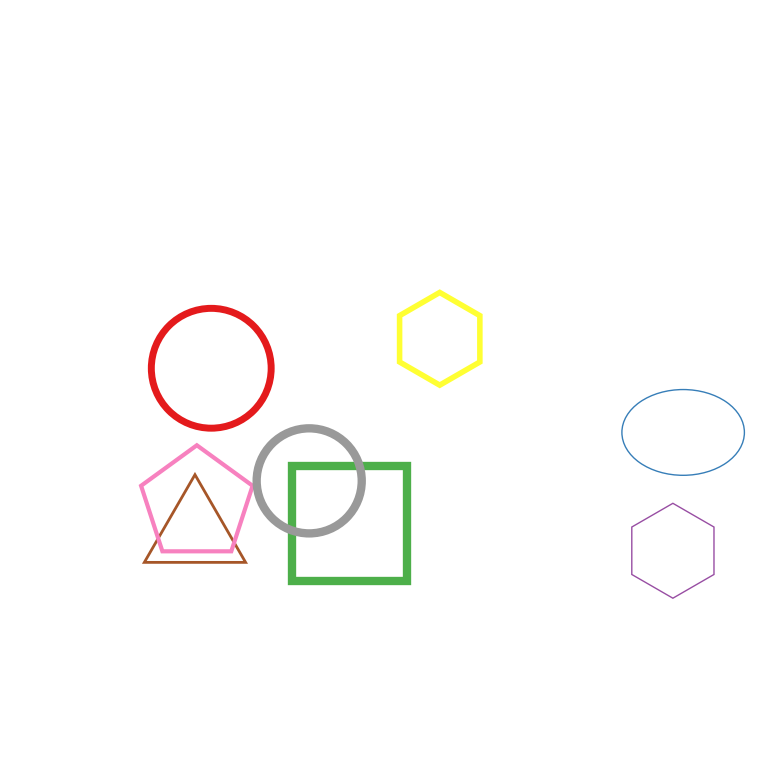[{"shape": "circle", "thickness": 2.5, "radius": 0.39, "center": [0.274, 0.522]}, {"shape": "oval", "thickness": 0.5, "radius": 0.4, "center": [0.887, 0.438]}, {"shape": "square", "thickness": 3, "radius": 0.37, "center": [0.453, 0.32]}, {"shape": "hexagon", "thickness": 0.5, "radius": 0.31, "center": [0.874, 0.285]}, {"shape": "hexagon", "thickness": 2, "radius": 0.3, "center": [0.571, 0.56]}, {"shape": "triangle", "thickness": 1, "radius": 0.38, "center": [0.253, 0.308]}, {"shape": "pentagon", "thickness": 1.5, "radius": 0.38, "center": [0.256, 0.346]}, {"shape": "circle", "thickness": 3, "radius": 0.34, "center": [0.402, 0.376]}]